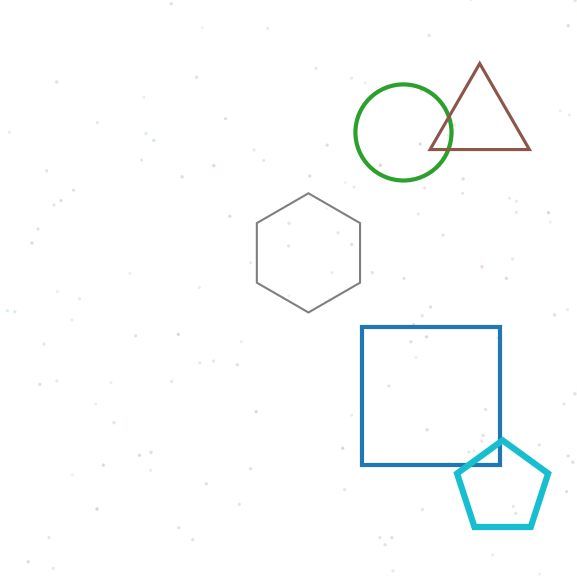[{"shape": "square", "thickness": 2, "radius": 0.6, "center": [0.747, 0.314]}, {"shape": "circle", "thickness": 2, "radius": 0.42, "center": [0.699, 0.77]}, {"shape": "triangle", "thickness": 1.5, "radius": 0.5, "center": [0.831, 0.79]}, {"shape": "hexagon", "thickness": 1, "radius": 0.52, "center": [0.534, 0.561]}, {"shape": "pentagon", "thickness": 3, "radius": 0.41, "center": [0.87, 0.154]}]